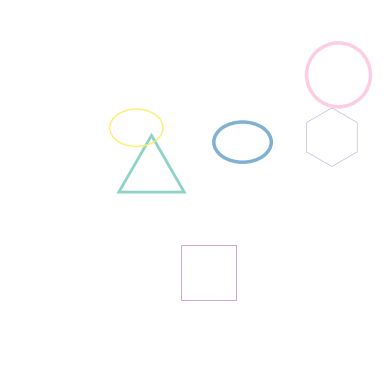[{"shape": "triangle", "thickness": 2, "radius": 0.49, "center": [0.394, 0.55]}, {"shape": "hexagon", "thickness": 0.5, "radius": 0.38, "center": [0.862, 0.644]}, {"shape": "oval", "thickness": 2.5, "radius": 0.37, "center": [0.63, 0.631]}, {"shape": "circle", "thickness": 2.5, "radius": 0.42, "center": [0.879, 0.805]}, {"shape": "square", "thickness": 0.5, "radius": 0.36, "center": [0.542, 0.292]}, {"shape": "oval", "thickness": 1, "radius": 0.35, "center": [0.354, 0.668]}]